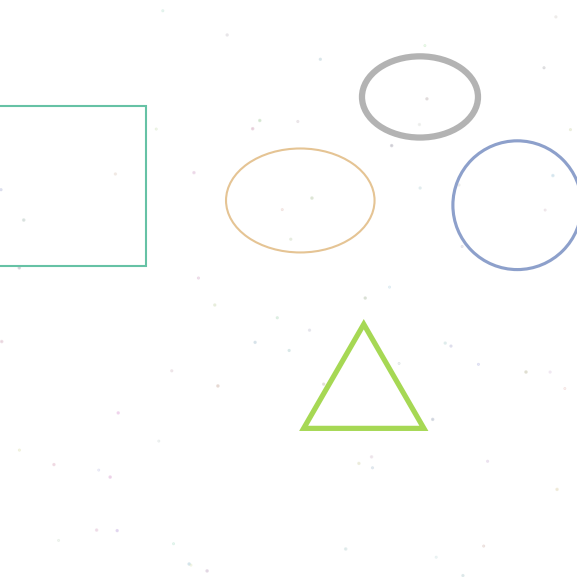[{"shape": "square", "thickness": 1, "radius": 0.69, "center": [0.115, 0.677]}, {"shape": "circle", "thickness": 1.5, "radius": 0.56, "center": [0.896, 0.644]}, {"shape": "triangle", "thickness": 2.5, "radius": 0.6, "center": [0.63, 0.317]}, {"shape": "oval", "thickness": 1, "radius": 0.64, "center": [0.52, 0.652]}, {"shape": "oval", "thickness": 3, "radius": 0.5, "center": [0.727, 0.831]}]